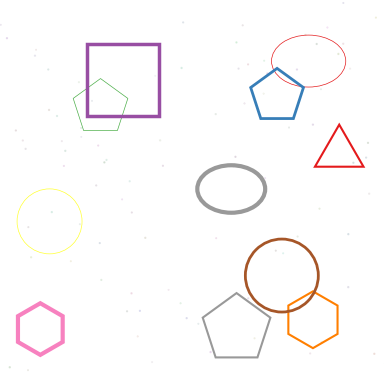[{"shape": "oval", "thickness": 0.5, "radius": 0.48, "center": [0.802, 0.841]}, {"shape": "triangle", "thickness": 1.5, "radius": 0.36, "center": [0.881, 0.603]}, {"shape": "pentagon", "thickness": 2, "radius": 0.36, "center": [0.72, 0.75]}, {"shape": "pentagon", "thickness": 0.5, "radius": 0.37, "center": [0.261, 0.721]}, {"shape": "square", "thickness": 2.5, "radius": 0.47, "center": [0.32, 0.791]}, {"shape": "hexagon", "thickness": 1.5, "radius": 0.37, "center": [0.813, 0.169]}, {"shape": "circle", "thickness": 0.5, "radius": 0.42, "center": [0.129, 0.425]}, {"shape": "circle", "thickness": 2, "radius": 0.47, "center": [0.732, 0.284]}, {"shape": "hexagon", "thickness": 3, "radius": 0.34, "center": [0.105, 0.145]}, {"shape": "oval", "thickness": 3, "radius": 0.44, "center": [0.601, 0.509]}, {"shape": "pentagon", "thickness": 1.5, "radius": 0.46, "center": [0.614, 0.146]}]